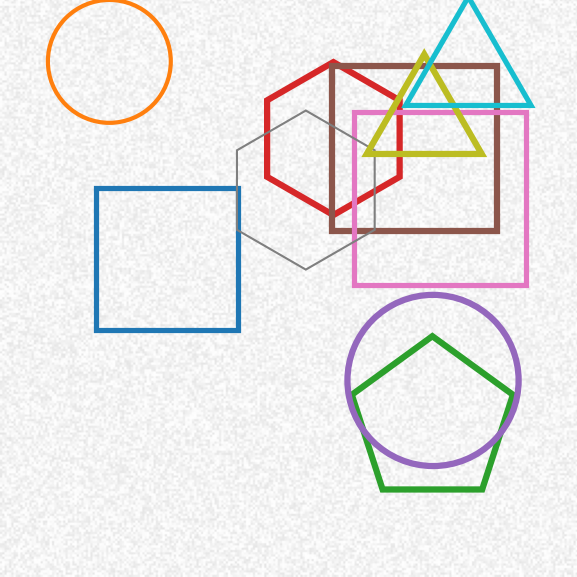[{"shape": "square", "thickness": 2.5, "radius": 0.61, "center": [0.289, 0.55]}, {"shape": "circle", "thickness": 2, "radius": 0.53, "center": [0.189, 0.893]}, {"shape": "pentagon", "thickness": 3, "radius": 0.73, "center": [0.749, 0.27]}, {"shape": "hexagon", "thickness": 3, "radius": 0.66, "center": [0.577, 0.759]}, {"shape": "circle", "thickness": 3, "radius": 0.74, "center": [0.75, 0.34]}, {"shape": "square", "thickness": 3, "radius": 0.71, "center": [0.718, 0.743]}, {"shape": "square", "thickness": 2.5, "radius": 0.75, "center": [0.762, 0.656]}, {"shape": "hexagon", "thickness": 1, "radius": 0.69, "center": [0.53, 0.67]}, {"shape": "triangle", "thickness": 3, "radius": 0.57, "center": [0.735, 0.79]}, {"shape": "triangle", "thickness": 2.5, "radius": 0.63, "center": [0.811, 0.879]}]